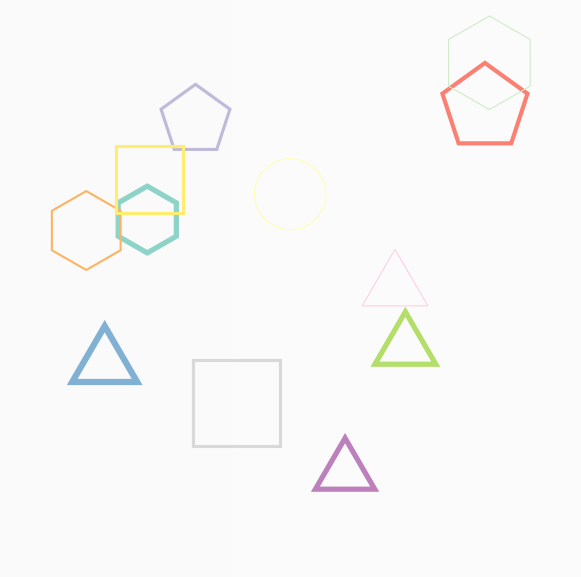[{"shape": "hexagon", "thickness": 2.5, "radius": 0.29, "center": [0.253, 0.619]}, {"shape": "circle", "thickness": 0.5, "radius": 0.31, "center": [0.499, 0.663]}, {"shape": "pentagon", "thickness": 1.5, "radius": 0.31, "center": [0.336, 0.791]}, {"shape": "pentagon", "thickness": 2, "radius": 0.38, "center": [0.834, 0.813]}, {"shape": "triangle", "thickness": 3, "radius": 0.32, "center": [0.18, 0.37]}, {"shape": "hexagon", "thickness": 1, "radius": 0.34, "center": [0.148, 0.6]}, {"shape": "triangle", "thickness": 2.5, "radius": 0.3, "center": [0.697, 0.399]}, {"shape": "triangle", "thickness": 0.5, "radius": 0.33, "center": [0.68, 0.502]}, {"shape": "square", "thickness": 1.5, "radius": 0.37, "center": [0.407, 0.302]}, {"shape": "triangle", "thickness": 2.5, "radius": 0.29, "center": [0.594, 0.182]}, {"shape": "hexagon", "thickness": 0.5, "radius": 0.4, "center": [0.842, 0.89]}, {"shape": "square", "thickness": 1.5, "radius": 0.29, "center": [0.257, 0.689]}]